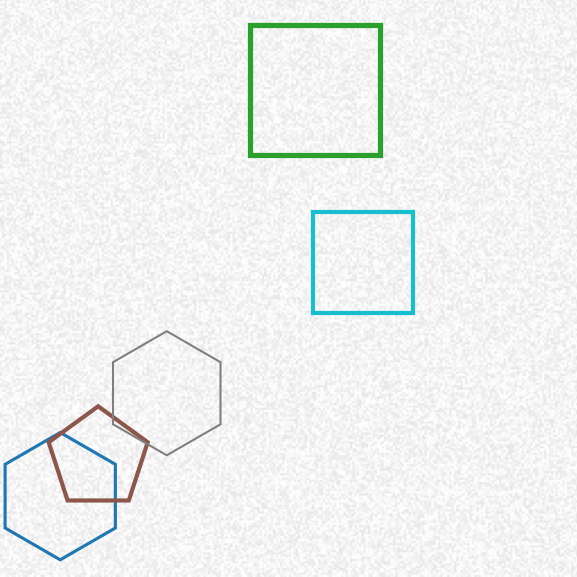[{"shape": "hexagon", "thickness": 1.5, "radius": 0.55, "center": [0.104, 0.14]}, {"shape": "square", "thickness": 2.5, "radius": 0.56, "center": [0.546, 0.843]}, {"shape": "pentagon", "thickness": 2, "radius": 0.45, "center": [0.17, 0.205]}, {"shape": "hexagon", "thickness": 1, "radius": 0.54, "center": [0.289, 0.318]}, {"shape": "square", "thickness": 2, "radius": 0.43, "center": [0.629, 0.545]}]